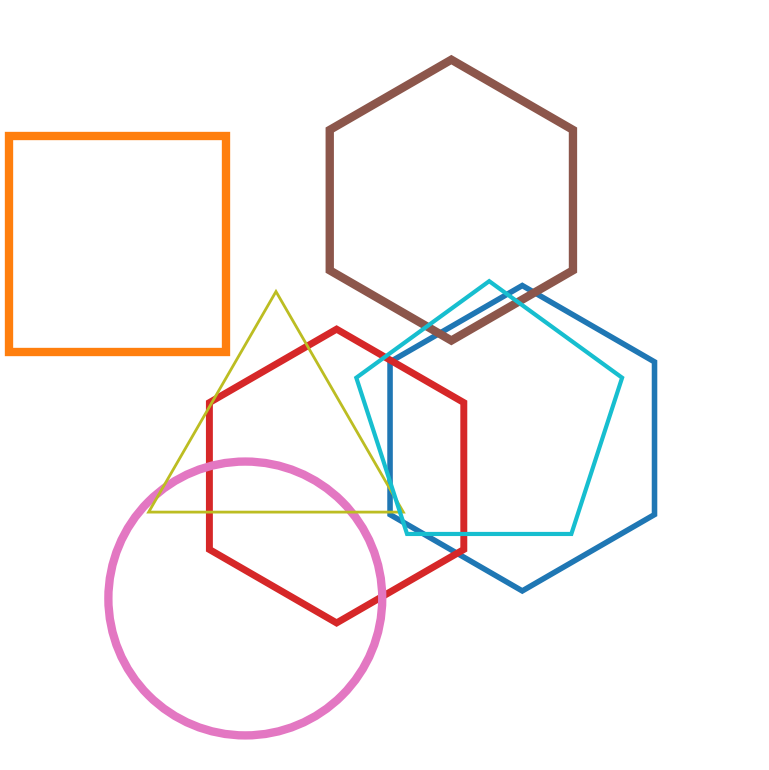[{"shape": "hexagon", "thickness": 2, "radius": 0.99, "center": [0.678, 0.431]}, {"shape": "square", "thickness": 3, "radius": 0.7, "center": [0.153, 0.683]}, {"shape": "hexagon", "thickness": 2.5, "radius": 0.95, "center": [0.437, 0.382]}, {"shape": "hexagon", "thickness": 3, "radius": 0.91, "center": [0.586, 0.74]}, {"shape": "circle", "thickness": 3, "radius": 0.89, "center": [0.319, 0.223]}, {"shape": "triangle", "thickness": 1, "radius": 0.95, "center": [0.358, 0.43]}, {"shape": "pentagon", "thickness": 1.5, "radius": 0.91, "center": [0.635, 0.453]}]